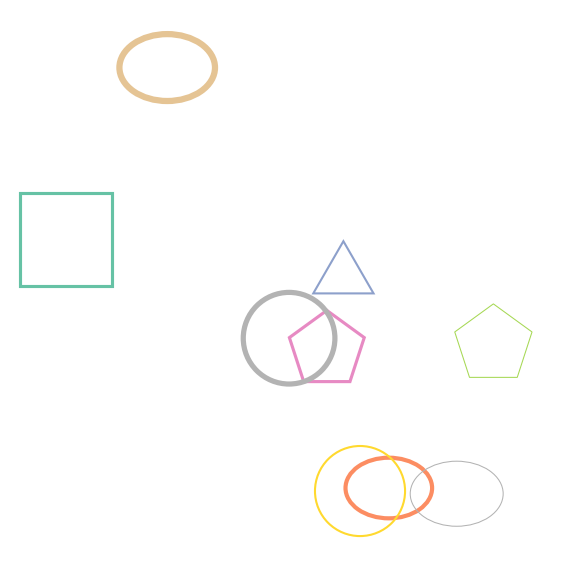[{"shape": "square", "thickness": 1.5, "radius": 0.4, "center": [0.115, 0.584]}, {"shape": "oval", "thickness": 2, "radius": 0.37, "center": [0.673, 0.154]}, {"shape": "triangle", "thickness": 1, "radius": 0.3, "center": [0.595, 0.521]}, {"shape": "pentagon", "thickness": 1.5, "radius": 0.34, "center": [0.566, 0.393]}, {"shape": "pentagon", "thickness": 0.5, "radius": 0.35, "center": [0.854, 0.403]}, {"shape": "circle", "thickness": 1, "radius": 0.39, "center": [0.623, 0.149]}, {"shape": "oval", "thickness": 3, "radius": 0.41, "center": [0.29, 0.882]}, {"shape": "oval", "thickness": 0.5, "radius": 0.4, "center": [0.791, 0.144]}, {"shape": "circle", "thickness": 2.5, "radius": 0.4, "center": [0.501, 0.413]}]